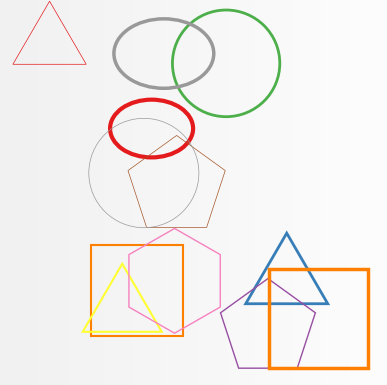[{"shape": "triangle", "thickness": 0.5, "radius": 0.55, "center": [0.128, 0.888]}, {"shape": "oval", "thickness": 3, "radius": 0.54, "center": [0.391, 0.666]}, {"shape": "triangle", "thickness": 2, "radius": 0.61, "center": [0.74, 0.272]}, {"shape": "circle", "thickness": 2, "radius": 0.69, "center": [0.584, 0.835]}, {"shape": "pentagon", "thickness": 1, "radius": 0.64, "center": [0.691, 0.148]}, {"shape": "square", "thickness": 2.5, "radius": 0.64, "center": [0.822, 0.174]}, {"shape": "square", "thickness": 1.5, "radius": 0.59, "center": [0.354, 0.245]}, {"shape": "triangle", "thickness": 1.5, "radius": 0.59, "center": [0.315, 0.197]}, {"shape": "pentagon", "thickness": 0.5, "radius": 0.66, "center": [0.456, 0.516]}, {"shape": "hexagon", "thickness": 1, "radius": 0.68, "center": [0.451, 0.271]}, {"shape": "circle", "thickness": 0.5, "radius": 0.71, "center": [0.371, 0.551]}, {"shape": "oval", "thickness": 2.5, "radius": 0.64, "center": [0.423, 0.861]}]